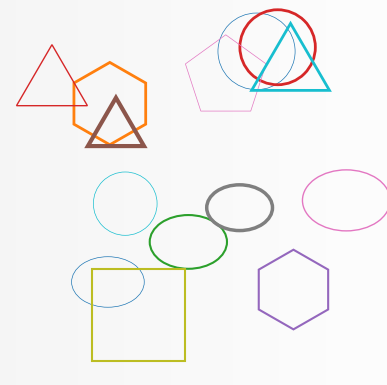[{"shape": "circle", "thickness": 0.5, "radius": 0.5, "center": [0.662, 0.867]}, {"shape": "oval", "thickness": 0.5, "radius": 0.47, "center": [0.279, 0.268]}, {"shape": "hexagon", "thickness": 2, "radius": 0.53, "center": [0.283, 0.731]}, {"shape": "oval", "thickness": 1.5, "radius": 0.5, "center": [0.486, 0.372]}, {"shape": "circle", "thickness": 2, "radius": 0.49, "center": [0.716, 0.877]}, {"shape": "triangle", "thickness": 1, "radius": 0.53, "center": [0.134, 0.778]}, {"shape": "hexagon", "thickness": 1.5, "radius": 0.52, "center": [0.757, 0.248]}, {"shape": "triangle", "thickness": 3, "radius": 0.42, "center": [0.299, 0.662]}, {"shape": "oval", "thickness": 1, "radius": 0.57, "center": [0.894, 0.48]}, {"shape": "pentagon", "thickness": 0.5, "radius": 0.55, "center": [0.583, 0.8]}, {"shape": "oval", "thickness": 2.5, "radius": 0.42, "center": [0.618, 0.461]}, {"shape": "square", "thickness": 1.5, "radius": 0.6, "center": [0.357, 0.183]}, {"shape": "circle", "thickness": 0.5, "radius": 0.41, "center": [0.323, 0.471]}, {"shape": "triangle", "thickness": 2, "radius": 0.58, "center": [0.75, 0.823]}]